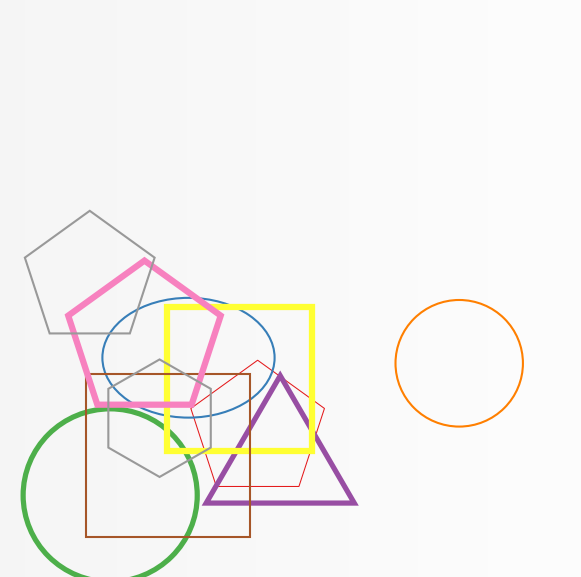[{"shape": "pentagon", "thickness": 0.5, "radius": 0.6, "center": [0.443, 0.255]}, {"shape": "oval", "thickness": 1, "radius": 0.74, "center": [0.324, 0.38]}, {"shape": "circle", "thickness": 2.5, "radius": 0.75, "center": [0.19, 0.141]}, {"shape": "triangle", "thickness": 2.5, "radius": 0.74, "center": [0.482, 0.202]}, {"shape": "circle", "thickness": 1, "radius": 0.55, "center": [0.79, 0.37]}, {"shape": "square", "thickness": 3, "radius": 0.62, "center": [0.411, 0.342]}, {"shape": "square", "thickness": 1, "radius": 0.71, "center": [0.29, 0.211]}, {"shape": "pentagon", "thickness": 3, "radius": 0.69, "center": [0.249, 0.41]}, {"shape": "hexagon", "thickness": 1, "radius": 0.51, "center": [0.275, 0.275]}, {"shape": "pentagon", "thickness": 1, "radius": 0.59, "center": [0.154, 0.517]}]